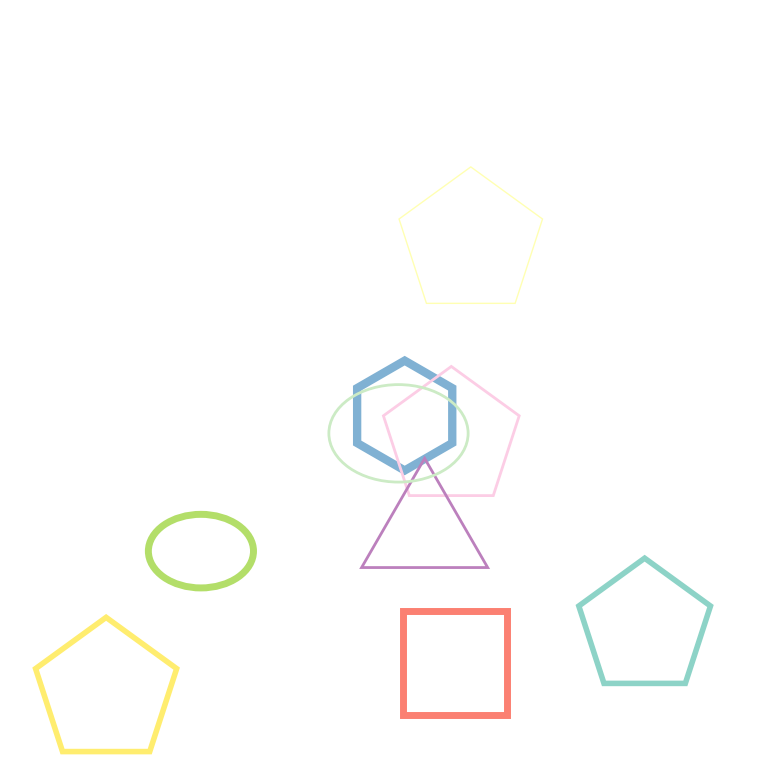[{"shape": "pentagon", "thickness": 2, "radius": 0.45, "center": [0.837, 0.185]}, {"shape": "pentagon", "thickness": 0.5, "radius": 0.49, "center": [0.611, 0.685]}, {"shape": "square", "thickness": 2.5, "radius": 0.34, "center": [0.591, 0.139]}, {"shape": "hexagon", "thickness": 3, "radius": 0.36, "center": [0.526, 0.46]}, {"shape": "oval", "thickness": 2.5, "radius": 0.34, "center": [0.261, 0.284]}, {"shape": "pentagon", "thickness": 1, "radius": 0.46, "center": [0.586, 0.431]}, {"shape": "triangle", "thickness": 1, "radius": 0.47, "center": [0.551, 0.31]}, {"shape": "oval", "thickness": 1, "radius": 0.45, "center": [0.518, 0.437]}, {"shape": "pentagon", "thickness": 2, "radius": 0.48, "center": [0.138, 0.102]}]